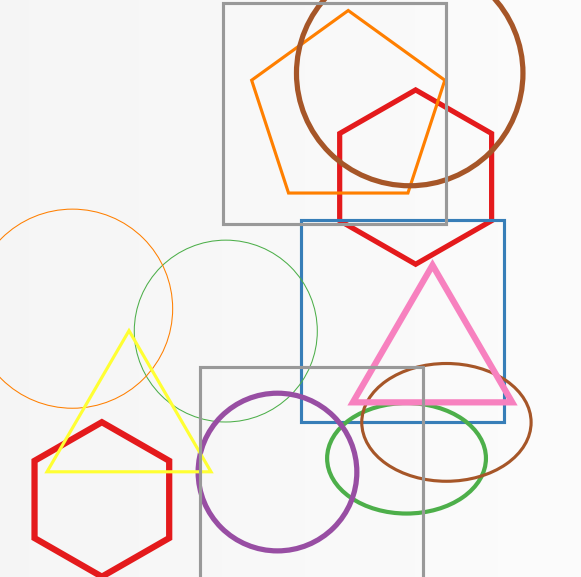[{"shape": "hexagon", "thickness": 2.5, "radius": 0.75, "center": [0.715, 0.692]}, {"shape": "hexagon", "thickness": 3, "radius": 0.67, "center": [0.175, 0.134]}, {"shape": "square", "thickness": 1.5, "radius": 0.87, "center": [0.692, 0.444]}, {"shape": "oval", "thickness": 2, "radius": 0.68, "center": [0.699, 0.206]}, {"shape": "circle", "thickness": 0.5, "radius": 0.79, "center": [0.388, 0.426]}, {"shape": "circle", "thickness": 2.5, "radius": 0.68, "center": [0.477, 0.182]}, {"shape": "pentagon", "thickness": 1.5, "radius": 0.87, "center": [0.599, 0.806]}, {"shape": "circle", "thickness": 0.5, "radius": 0.86, "center": [0.125, 0.465]}, {"shape": "triangle", "thickness": 1.5, "radius": 0.81, "center": [0.222, 0.264]}, {"shape": "circle", "thickness": 2.5, "radius": 0.97, "center": [0.705, 0.872]}, {"shape": "oval", "thickness": 1.5, "radius": 0.73, "center": [0.768, 0.268]}, {"shape": "triangle", "thickness": 3, "radius": 0.79, "center": [0.744, 0.382]}, {"shape": "square", "thickness": 1.5, "radius": 0.96, "center": [0.575, 0.803]}, {"shape": "square", "thickness": 1.5, "radius": 0.96, "center": [0.536, 0.171]}]